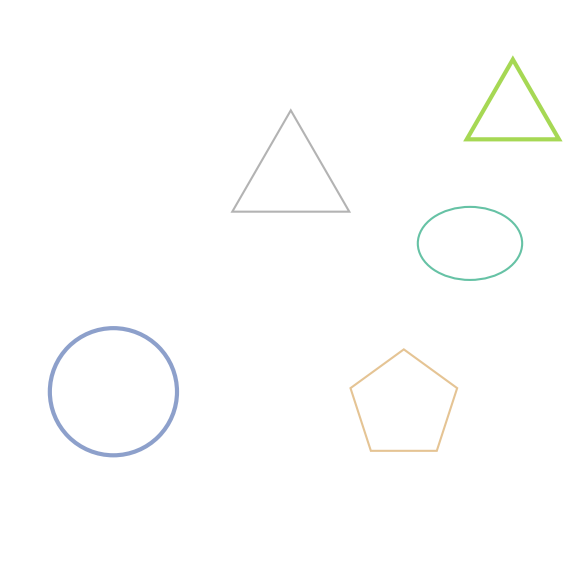[{"shape": "oval", "thickness": 1, "radius": 0.45, "center": [0.814, 0.578]}, {"shape": "circle", "thickness": 2, "radius": 0.55, "center": [0.196, 0.321]}, {"shape": "triangle", "thickness": 2, "radius": 0.46, "center": [0.888, 0.804]}, {"shape": "pentagon", "thickness": 1, "radius": 0.49, "center": [0.699, 0.297]}, {"shape": "triangle", "thickness": 1, "radius": 0.58, "center": [0.504, 0.691]}]